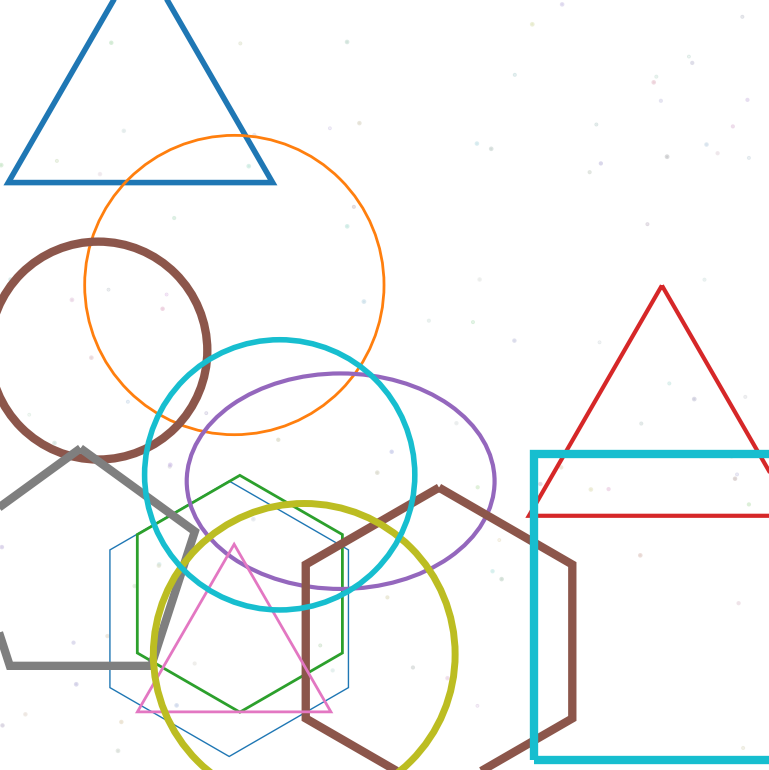[{"shape": "hexagon", "thickness": 0.5, "radius": 0.89, "center": [0.298, 0.196]}, {"shape": "triangle", "thickness": 2, "radius": 0.99, "center": [0.182, 0.862]}, {"shape": "circle", "thickness": 1, "radius": 0.97, "center": [0.304, 0.63]}, {"shape": "hexagon", "thickness": 1, "radius": 0.77, "center": [0.311, 0.229]}, {"shape": "triangle", "thickness": 1.5, "radius": 1.0, "center": [0.86, 0.43]}, {"shape": "oval", "thickness": 1.5, "radius": 1.0, "center": [0.442, 0.375]}, {"shape": "circle", "thickness": 3, "radius": 0.71, "center": [0.128, 0.545]}, {"shape": "hexagon", "thickness": 3, "radius": 1.0, "center": [0.57, 0.167]}, {"shape": "triangle", "thickness": 1, "radius": 0.73, "center": [0.304, 0.148]}, {"shape": "pentagon", "thickness": 3, "radius": 0.78, "center": [0.105, 0.262]}, {"shape": "circle", "thickness": 2.5, "radius": 0.98, "center": [0.395, 0.15]}, {"shape": "circle", "thickness": 2, "radius": 0.88, "center": [0.363, 0.383]}, {"shape": "square", "thickness": 3, "radius": 0.99, "center": [0.892, 0.211]}]